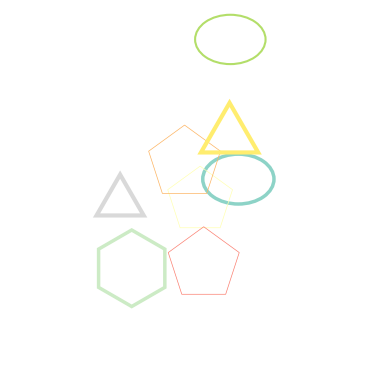[{"shape": "oval", "thickness": 2.5, "radius": 0.46, "center": [0.619, 0.535]}, {"shape": "pentagon", "thickness": 0.5, "radius": 0.44, "center": [0.52, 0.48]}, {"shape": "pentagon", "thickness": 0.5, "radius": 0.48, "center": [0.529, 0.314]}, {"shape": "pentagon", "thickness": 0.5, "radius": 0.49, "center": [0.479, 0.577]}, {"shape": "oval", "thickness": 1.5, "radius": 0.46, "center": [0.598, 0.898]}, {"shape": "triangle", "thickness": 3, "radius": 0.35, "center": [0.312, 0.476]}, {"shape": "hexagon", "thickness": 2.5, "radius": 0.5, "center": [0.342, 0.303]}, {"shape": "triangle", "thickness": 3, "radius": 0.43, "center": [0.596, 0.647]}]